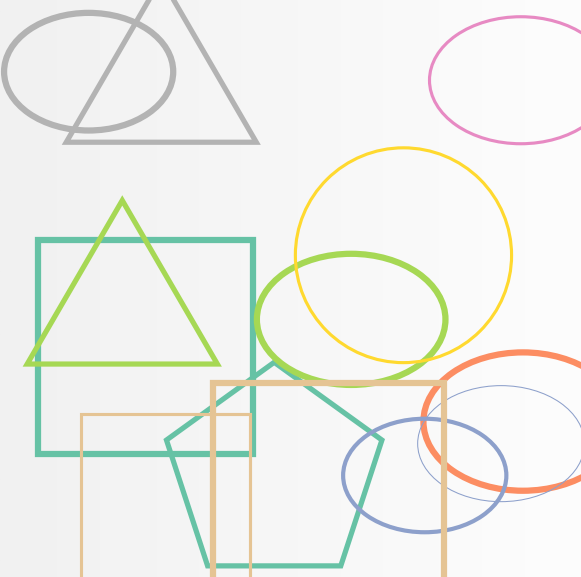[{"shape": "square", "thickness": 3, "radius": 0.92, "center": [0.251, 0.398]}, {"shape": "pentagon", "thickness": 2.5, "radius": 0.97, "center": [0.472, 0.177]}, {"shape": "oval", "thickness": 3, "radius": 0.86, "center": [0.9, 0.269]}, {"shape": "oval", "thickness": 0.5, "radius": 0.72, "center": [0.862, 0.231]}, {"shape": "oval", "thickness": 2, "radius": 0.7, "center": [0.731, 0.176]}, {"shape": "oval", "thickness": 1.5, "radius": 0.79, "center": [0.896, 0.86]}, {"shape": "oval", "thickness": 3, "radius": 0.81, "center": [0.604, 0.446]}, {"shape": "triangle", "thickness": 2.5, "radius": 0.94, "center": [0.21, 0.463]}, {"shape": "circle", "thickness": 1.5, "radius": 0.93, "center": [0.694, 0.557]}, {"shape": "square", "thickness": 1.5, "radius": 0.73, "center": [0.285, 0.136]}, {"shape": "square", "thickness": 3, "radius": 0.99, "center": [0.565, 0.137]}, {"shape": "triangle", "thickness": 2.5, "radius": 0.94, "center": [0.277, 0.847]}, {"shape": "oval", "thickness": 3, "radius": 0.73, "center": [0.153, 0.875]}]